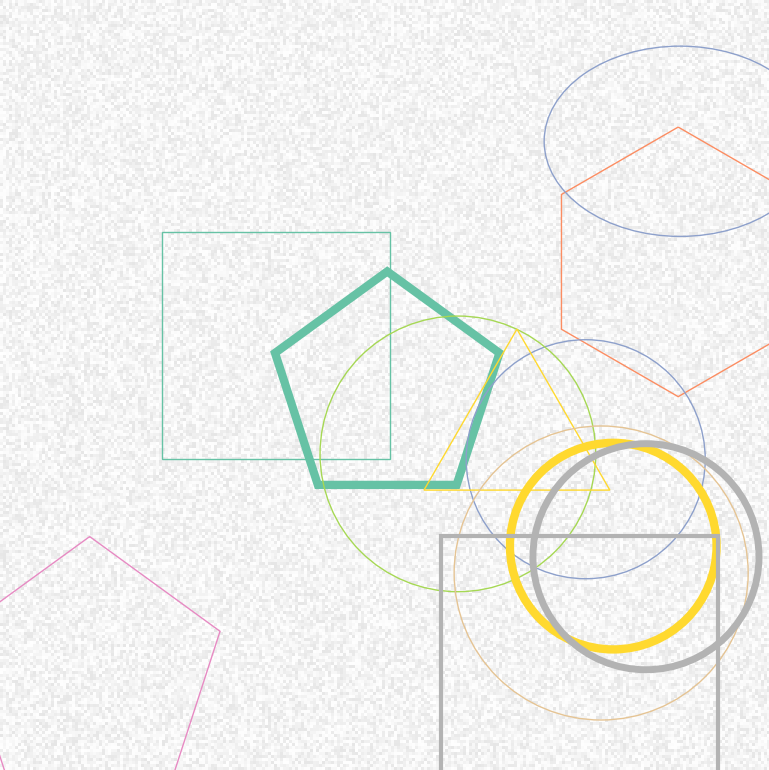[{"shape": "square", "thickness": 0.5, "radius": 0.74, "center": [0.359, 0.551]}, {"shape": "pentagon", "thickness": 3, "radius": 0.77, "center": [0.503, 0.494]}, {"shape": "hexagon", "thickness": 0.5, "radius": 0.88, "center": [0.881, 0.66]}, {"shape": "circle", "thickness": 0.5, "radius": 0.78, "center": [0.761, 0.404]}, {"shape": "oval", "thickness": 0.5, "radius": 0.88, "center": [0.883, 0.817]}, {"shape": "pentagon", "thickness": 0.5, "radius": 0.89, "center": [0.116, 0.125]}, {"shape": "circle", "thickness": 0.5, "radius": 0.89, "center": [0.595, 0.411]}, {"shape": "triangle", "thickness": 0.5, "radius": 0.7, "center": [0.671, 0.433]}, {"shape": "circle", "thickness": 3, "radius": 0.67, "center": [0.796, 0.291]}, {"shape": "circle", "thickness": 0.5, "radius": 0.95, "center": [0.781, 0.256]}, {"shape": "square", "thickness": 1.5, "radius": 0.9, "center": [0.753, 0.124]}, {"shape": "circle", "thickness": 2.5, "radius": 0.73, "center": [0.839, 0.277]}]